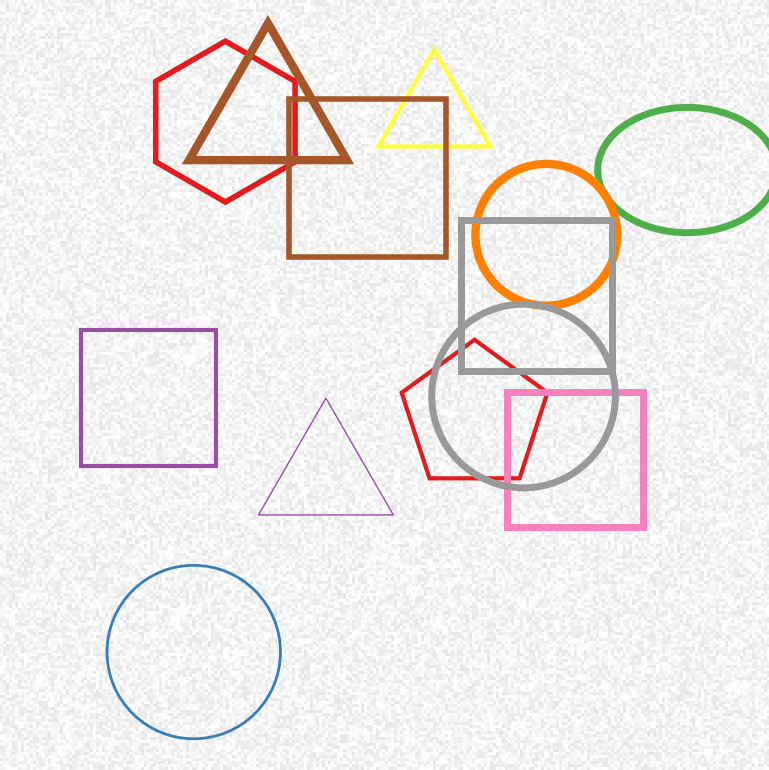[{"shape": "hexagon", "thickness": 2, "radius": 0.52, "center": [0.293, 0.842]}, {"shape": "pentagon", "thickness": 1.5, "radius": 0.5, "center": [0.616, 0.459]}, {"shape": "circle", "thickness": 1, "radius": 0.56, "center": [0.252, 0.153]}, {"shape": "oval", "thickness": 2.5, "radius": 0.58, "center": [0.893, 0.779]}, {"shape": "triangle", "thickness": 0.5, "radius": 0.51, "center": [0.423, 0.382]}, {"shape": "square", "thickness": 1.5, "radius": 0.44, "center": [0.193, 0.483]}, {"shape": "circle", "thickness": 3, "radius": 0.46, "center": [0.71, 0.695]}, {"shape": "triangle", "thickness": 1.5, "radius": 0.42, "center": [0.564, 0.852]}, {"shape": "square", "thickness": 2, "radius": 0.51, "center": [0.477, 0.769]}, {"shape": "triangle", "thickness": 3, "radius": 0.59, "center": [0.348, 0.851]}, {"shape": "square", "thickness": 2.5, "radius": 0.44, "center": [0.747, 0.403]}, {"shape": "circle", "thickness": 2.5, "radius": 0.6, "center": [0.68, 0.486]}, {"shape": "square", "thickness": 2.5, "radius": 0.49, "center": [0.697, 0.616]}]